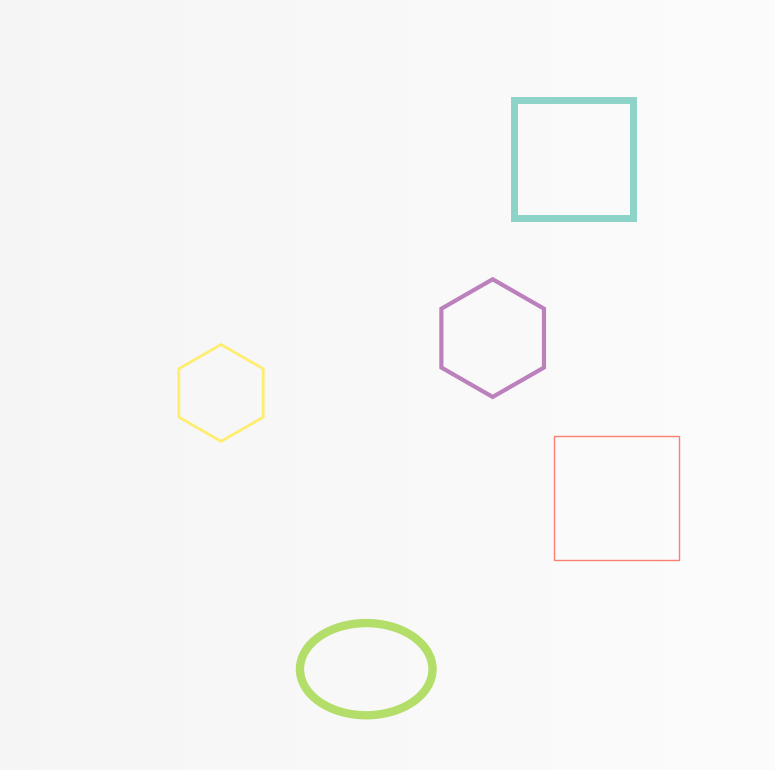[{"shape": "square", "thickness": 2.5, "radius": 0.39, "center": [0.74, 0.793]}, {"shape": "square", "thickness": 0.5, "radius": 0.4, "center": [0.795, 0.354]}, {"shape": "oval", "thickness": 3, "radius": 0.43, "center": [0.473, 0.131]}, {"shape": "hexagon", "thickness": 1.5, "radius": 0.38, "center": [0.636, 0.561]}, {"shape": "hexagon", "thickness": 1, "radius": 0.31, "center": [0.285, 0.49]}]